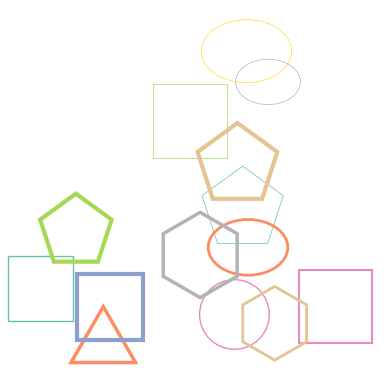[{"shape": "pentagon", "thickness": 0.5, "radius": 0.55, "center": [0.63, 0.458]}, {"shape": "square", "thickness": 1, "radius": 0.42, "center": [0.105, 0.251]}, {"shape": "triangle", "thickness": 2.5, "radius": 0.48, "center": [0.268, 0.107]}, {"shape": "oval", "thickness": 2, "radius": 0.52, "center": [0.644, 0.358]}, {"shape": "square", "thickness": 3, "radius": 0.43, "center": [0.285, 0.203]}, {"shape": "square", "thickness": 1.5, "radius": 0.48, "center": [0.871, 0.204]}, {"shape": "circle", "thickness": 1, "radius": 0.45, "center": [0.609, 0.183]}, {"shape": "square", "thickness": 0.5, "radius": 0.48, "center": [0.494, 0.687]}, {"shape": "pentagon", "thickness": 3, "radius": 0.49, "center": [0.197, 0.399]}, {"shape": "oval", "thickness": 0.5, "radius": 0.59, "center": [0.64, 0.867]}, {"shape": "pentagon", "thickness": 3, "radius": 0.54, "center": [0.617, 0.572]}, {"shape": "hexagon", "thickness": 2, "radius": 0.48, "center": [0.714, 0.16]}, {"shape": "hexagon", "thickness": 2.5, "radius": 0.55, "center": [0.52, 0.338]}, {"shape": "oval", "thickness": 0.5, "radius": 0.42, "center": [0.696, 0.787]}]